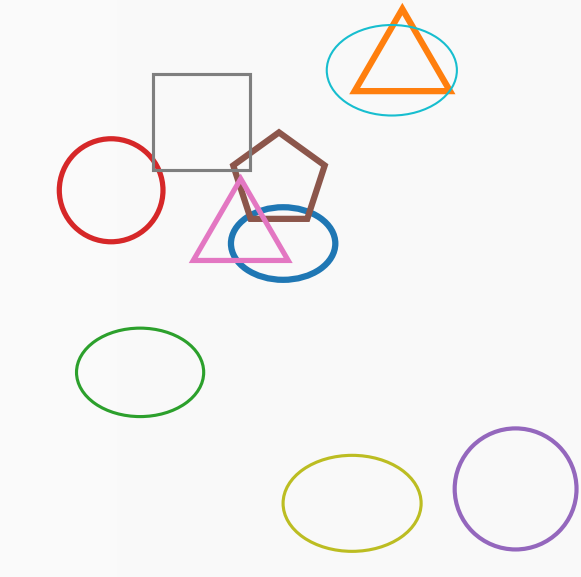[{"shape": "oval", "thickness": 3, "radius": 0.45, "center": [0.487, 0.577]}, {"shape": "triangle", "thickness": 3, "radius": 0.47, "center": [0.692, 0.889]}, {"shape": "oval", "thickness": 1.5, "radius": 0.55, "center": [0.241, 0.354]}, {"shape": "circle", "thickness": 2.5, "radius": 0.45, "center": [0.191, 0.67]}, {"shape": "circle", "thickness": 2, "radius": 0.52, "center": [0.887, 0.152]}, {"shape": "pentagon", "thickness": 3, "radius": 0.41, "center": [0.48, 0.687]}, {"shape": "triangle", "thickness": 2.5, "radius": 0.47, "center": [0.414, 0.595]}, {"shape": "square", "thickness": 1.5, "radius": 0.42, "center": [0.346, 0.788]}, {"shape": "oval", "thickness": 1.5, "radius": 0.59, "center": [0.606, 0.128]}, {"shape": "oval", "thickness": 1, "radius": 0.56, "center": [0.674, 0.877]}]